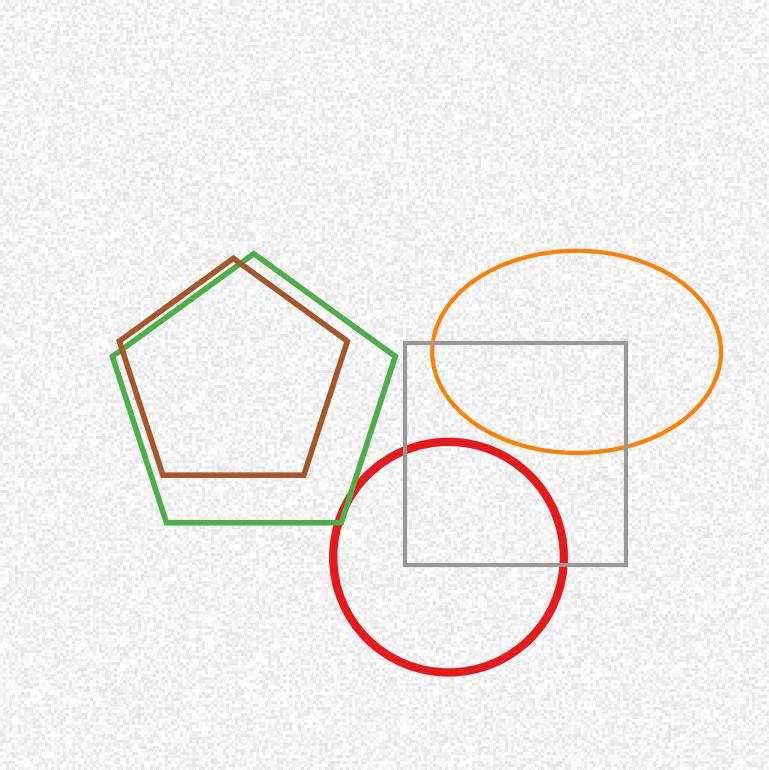[{"shape": "circle", "thickness": 3, "radius": 0.75, "center": [0.583, 0.276]}, {"shape": "pentagon", "thickness": 2, "radius": 0.97, "center": [0.33, 0.477]}, {"shape": "oval", "thickness": 1.5, "radius": 0.94, "center": [0.749, 0.543]}, {"shape": "pentagon", "thickness": 2, "radius": 0.78, "center": [0.303, 0.509]}, {"shape": "square", "thickness": 1.5, "radius": 0.72, "center": [0.67, 0.41]}]